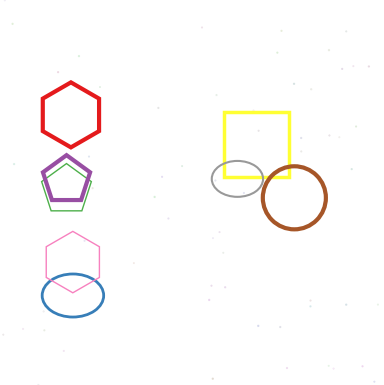[{"shape": "hexagon", "thickness": 3, "radius": 0.42, "center": [0.184, 0.702]}, {"shape": "oval", "thickness": 2, "radius": 0.4, "center": [0.189, 0.232]}, {"shape": "pentagon", "thickness": 1, "radius": 0.34, "center": [0.173, 0.507]}, {"shape": "pentagon", "thickness": 3, "radius": 0.32, "center": [0.173, 0.533]}, {"shape": "square", "thickness": 2.5, "radius": 0.42, "center": [0.667, 0.624]}, {"shape": "circle", "thickness": 3, "radius": 0.41, "center": [0.765, 0.486]}, {"shape": "hexagon", "thickness": 1, "radius": 0.4, "center": [0.189, 0.319]}, {"shape": "oval", "thickness": 1.5, "radius": 0.33, "center": [0.617, 0.535]}]